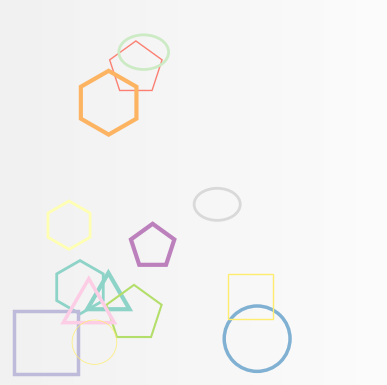[{"shape": "hexagon", "thickness": 2, "radius": 0.35, "center": [0.206, 0.254]}, {"shape": "triangle", "thickness": 3, "radius": 0.31, "center": [0.28, 0.228]}, {"shape": "hexagon", "thickness": 2, "radius": 0.31, "center": [0.178, 0.415]}, {"shape": "square", "thickness": 2.5, "radius": 0.41, "center": [0.119, 0.111]}, {"shape": "pentagon", "thickness": 1, "radius": 0.36, "center": [0.351, 0.823]}, {"shape": "circle", "thickness": 2.5, "radius": 0.42, "center": [0.664, 0.12]}, {"shape": "hexagon", "thickness": 3, "radius": 0.41, "center": [0.28, 0.733]}, {"shape": "pentagon", "thickness": 1.5, "radius": 0.37, "center": [0.346, 0.185]}, {"shape": "triangle", "thickness": 2.5, "radius": 0.38, "center": [0.229, 0.2]}, {"shape": "oval", "thickness": 2, "radius": 0.3, "center": [0.56, 0.469]}, {"shape": "pentagon", "thickness": 3, "radius": 0.29, "center": [0.394, 0.36]}, {"shape": "oval", "thickness": 2, "radius": 0.32, "center": [0.371, 0.865]}, {"shape": "circle", "thickness": 0.5, "radius": 0.29, "center": [0.244, 0.111]}, {"shape": "square", "thickness": 1, "radius": 0.29, "center": [0.647, 0.23]}]